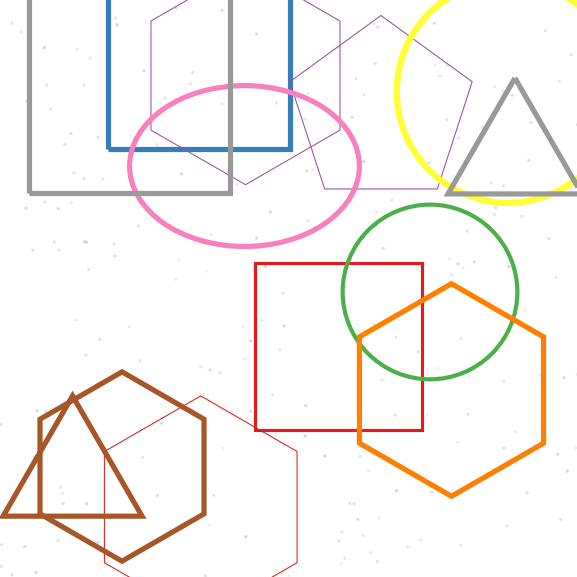[{"shape": "square", "thickness": 1.5, "radius": 0.72, "center": [0.585, 0.4]}, {"shape": "hexagon", "thickness": 0.5, "radius": 0.96, "center": [0.348, 0.121]}, {"shape": "square", "thickness": 2.5, "radius": 0.79, "center": [0.345, 0.898]}, {"shape": "circle", "thickness": 2, "radius": 0.76, "center": [0.745, 0.494]}, {"shape": "pentagon", "thickness": 0.5, "radius": 0.83, "center": [0.66, 0.806]}, {"shape": "hexagon", "thickness": 0.5, "radius": 0.94, "center": [0.425, 0.868]}, {"shape": "hexagon", "thickness": 2.5, "radius": 0.92, "center": [0.782, 0.324]}, {"shape": "circle", "thickness": 3, "radius": 0.96, "center": [0.88, 0.84]}, {"shape": "triangle", "thickness": 2.5, "radius": 0.69, "center": [0.126, 0.175]}, {"shape": "hexagon", "thickness": 2.5, "radius": 0.82, "center": [0.211, 0.191]}, {"shape": "oval", "thickness": 2.5, "radius": 0.99, "center": [0.423, 0.712]}, {"shape": "square", "thickness": 2.5, "radius": 0.87, "center": [0.224, 0.839]}, {"shape": "triangle", "thickness": 2.5, "radius": 0.67, "center": [0.892, 0.73]}]